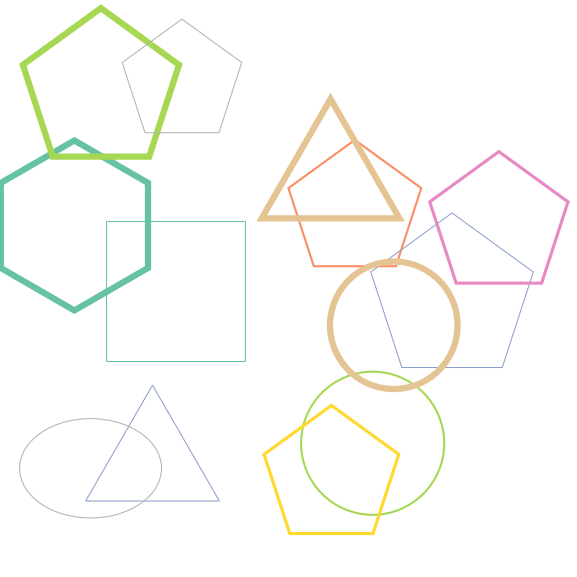[{"shape": "hexagon", "thickness": 3, "radius": 0.74, "center": [0.129, 0.609]}, {"shape": "square", "thickness": 0.5, "radius": 0.6, "center": [0.304, 0.495]}, {"shape": "pentagon", "thickness": 1, "radius": 0.6, "center": [0.614, 0.636]}, {"shape": "triangle", "thickness": 0.5, "radius": 0.67, "center": [0.264, 0.198]}, {"shape": "pentagon", "thickness": 0.5, "radius": 0.74, "center": [0.783, 0.482]}, {"shape": "pentagon", "thickness": 1.5, "radius": 0.63, "center": [0.864, 0.611]}, {"shape": "pentagon", "thickness": 3, "radius": 0.71, "center": [0.175, 0.843]}, {"shape": "circle", "thickness": 1, "radius": 0.62, "center": [0.645, 0.232]}, {"shape": "pentagon", "thickness": 1.5, "radius": 0.61, "center": [0.574, 0.174]}, {"shape": "triangle", "thickness": 3, "radius": 0.69, "center": [0.572, 0.69]}, {"shape": "circle", "thickness": 3, "radius": 0.55, "center": [0.682, 0.436]}, {"shape": "oval", "thickness": 0.5, "radius": 0.61, "center": [0.157, 0.188]}, {"shape": "pentagon", "thickness": 0.5, "radius": 0.54, "center": [0.315, 0.857]}]